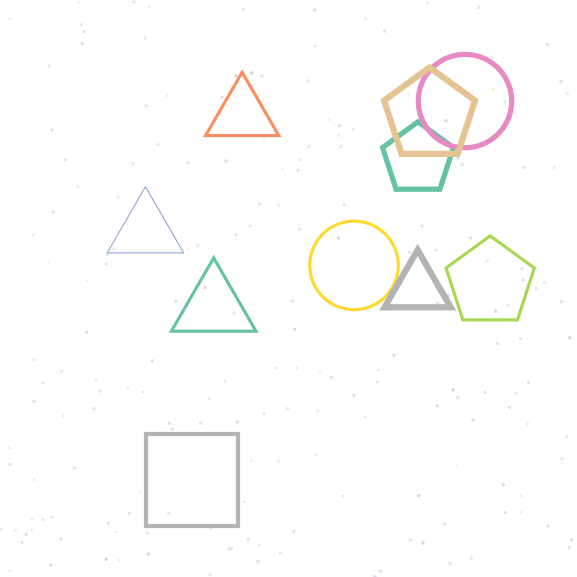[{"shape": "triangle", "thickness": 1.5, "radius": 0.42, "center": [0.37, 0.468]}, {"shape": "pentagon", "thickness": 2.5, "radius": 0.32, "center": [0.724, 0.724]}, {"shape": "triangle", "thickness": 1.5, "radius": 0.37, "center": [0.419, 0.801]}, {"shape": "triangle", "thickness": 0.5, "radius": 0.38, "center": [0.252, 0.599]}, {"shape": "circle", "thickness": 2.5, "radius": 0.4, "center": [0.805, 0.824]}, {"shape": "pentagon", "thickness": 1.5, "radius": 0.4, "center": [0.849, 0.51]}, {"shape": "circle", "thickness": 1.5, "radius": 0.38, "center": [0.613, 0.54]}, {"shape": "pentagon", "thickness": 3, "radius": 0.41, "center": [0.744, 0.8]}, {"shape": "square", "thickness": 2, "radius": 0.4, "center": [0.332, 0.169]}, {"shape": "triangle", "thickness": 3, "radius": 0.33, "center": [0.723, 0.5]}]